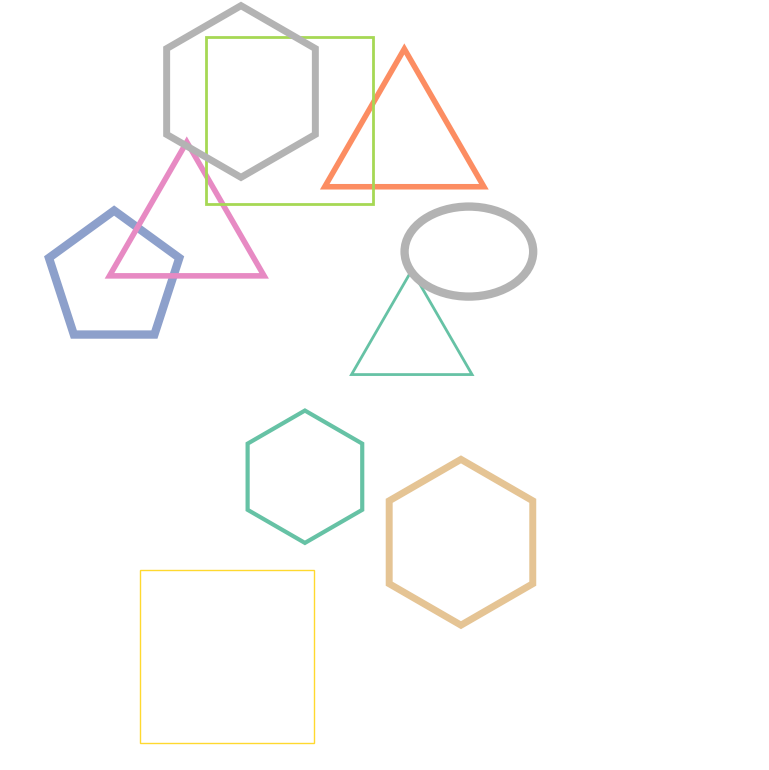[{"shape": "triangle", "thickness": 1, "radius": 0.45, "center": [0.535, 0.559]}, {"shape": "hexagon", "thickness": 1.5, "radius": 0.43, "center": [0.396, 0.381]}, {"shape": "triangle", "thickness": 2, "radius": 0.6, "center": [0.525, 0.817]}, {"shape": "pentagon", "thickness": 3, "radius": 0.45, "center": [0.148, 0.638]}, {"shape": "triangle", "thickness": 2, "radius": 0.58, "center": [0.243, 0.7]}, {"shape": "square", "thickness": 1, "radius": 0.54, "center": [0.376, 0.843]}, {"shape": "square", "thickness": 0.5, "radius": 0.56, "center": [0.295, 0.147]}, {"shape": "hexagon", "thickness": 2.5, "radius": 0.54, "center": [0.599, 0.296]}, {"shape": "hexagon", "thickness": 2.5, "radius": 0.56, "center": [0.313, 0.881]}, {"shape": "oval", "thickness": 3, "radius": 0.42, "center": [0.609, 0.673]}]